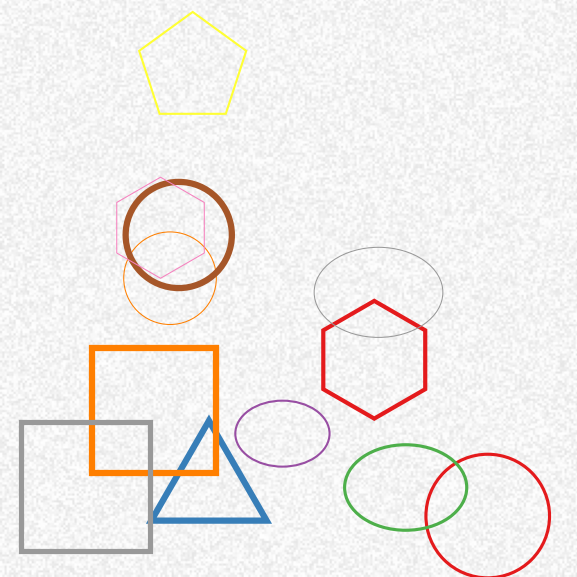[{"shape": "circle", "thickness": 1.5, "radius": 0.54, "center": [0.845, 0.106]}, {"shape": "hexagon", "thickness": 2, "radius": 0.51, "center": [0.648, 0.376]}, {"shape": "triangle", "thickness": 3, "radius": 0.58, "center": [0.362, 0.155]}, {"shape": "oval", "thickness": 1.5, "radius": 0.53, "center": [0.702, 0.155]}, {"shape": "oval", "thickness": 1, "radius": 0.41, "center": [0.489, 0.248]}, {"shape": "square", "thickness": 3, "radius": 0.54, "center": [0.267, 0.288]}, {"shape": "circle", "thickness": 0.5, "radius": 0.4, "center": [0.294, 0.517]}, {"shape": "pentagon", "thickness": 1, "radius": 0.49, "center": [0.334, 0.881]}, {"shape": "circle", "thickness": 3, "radius": 0.46, "center": [0.31, 0.592]}, {"shape": "hexagon", "thickness": 0.5, "radius": 0.44, "center": [0.278, 0.605]}, {"shape": "oval", "thickness": 0.5, "radius": 0.56, "center": [0.655, 0.493]}, {"shape": "square", "thickness": 2.5, "radius": 0.56, "center": [0.148, 0.157]}]